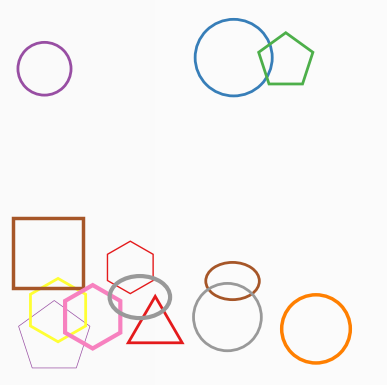[{"shape": "hexagon", "thickness": 1, "radius": 0.34, "center": [0.336, 0.305]}, {"shape": "triangle", "thickness": 2, "radius": 0.4, "center": [0.401, 0.15]}, {"shape": "circle", "thickness": 2, "radius": 0.5, "center": [0.603, 0.85]}, {"shape": "pentagon", "thickness": 2, "radius": 0.37, "center": [0.737, 0.841]}, {"shape": "pentagon", "thickness": 0.5, "radius": 0.48, "center": [0.14, 0.123]}, {"shape": "circle", "thickness": 2, "radius": 0.34, "center": [0.115, 0.821]}, {"shape": "circle", "thickness": 2.5, "radius": 0.44, "center": [0.815, 0.146]}, {"shape": "hexagon", "thickness": 2, "radius": 0.41, "center": [0.15, 0.195]}, {"shape": "oval", "thickness": 2, "radius": 0.35, "center": [0.6, 0.27]}, {"shape": "square", "thickness": 2.5, "radius": 0.45, "center": [0.123, 0.343]}, {"shape": "hexagon", "thickness": 3, "radius": 0.41, "center": [0.239, 0.177]}, {"shape": "oval", "thickness": 3, "radius": 0.39, "center": [0.361, 0.228]}, {"shape": "circle", "thickness": 2, "radius": 0.44, "center": [0.587, 0.176]}]